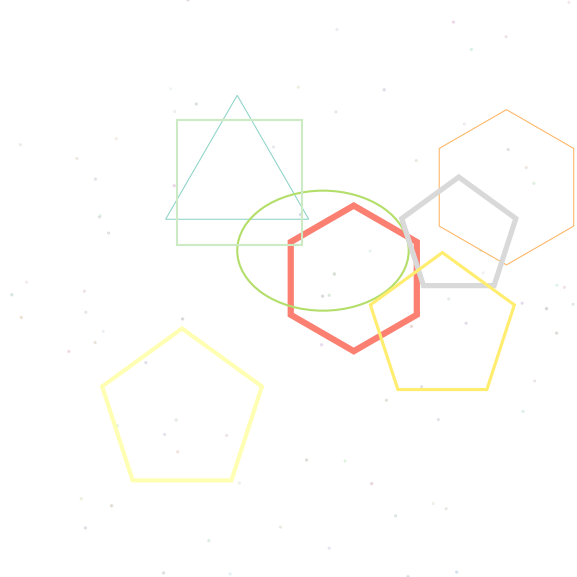[{"shape": "triangle", "thickness": 0.5, "radius": 0.72, "center": [0.411, 0.691]}, {"shape": "pentagon", "thickness": 2, "radius": 0.73, "center": [0.315, 0.285]}, {"shape": "hexagon", "thickness": 3, "radius": 0.63, "center": [0.613, 0.517]}, {"shape": "hexagon", "thickness": 0.5, "radius": 0.67, "center": [0.877, 0.675]}, {"shape": "oval", "thickness": 1, "radius": 0.74, "center": [0.559, 0.565]}, {"shape": "pentagon", "thickness": 2.5, "radius": 0.52, "center": [0.794, 0.589]}, {"shape": "square", "thickness": 1, "radius": 0.54, "center": [0.415, 0.683]}, {"shape": "pentagon", "thickness": 1.5, "radius": 0.66, "center": [0.766, 0.431]}]